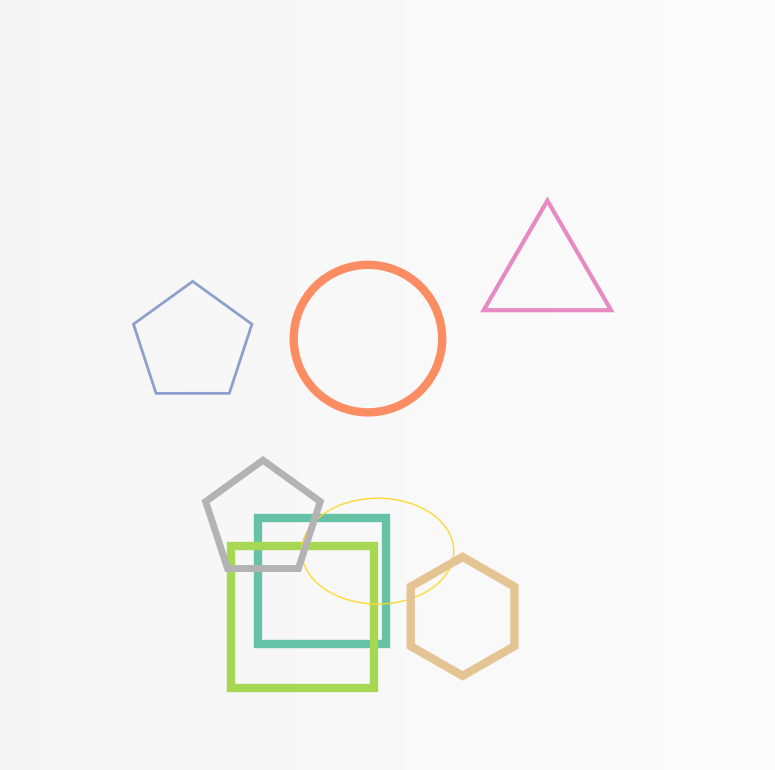[{"shape": "square", "thickness": 3, "radius": 0.41, "center": [0.416, 0.246]}, {"shape": "circle", "thickness": 3, "radius": 0.48, "center": [0.475, 0.56]}, {"shape": "pentagon", "thickness": 1, "radius": 0.4, "center": [0.249, 0.554]}, {"shape": "triangle", "thickness": 1.5, "radius": 0.47, "center": [0.706, 0.645]}, {"shape": "square", "thickness": 3, "radius": 0.46, "center": [0.39, 0.199]}, {"shape": "oval", "thickness": 0.5, "radius": 0.49, "center": [0.487, 0.284]}, {"shape": "hexagon", "thickness": 3, "radius": 0.39, "center": [0.597, 0.199]}, {"shape": "pentagon", "thickness": 2.5, "radius": 0.39, "center": [0.339, 0.325]}]